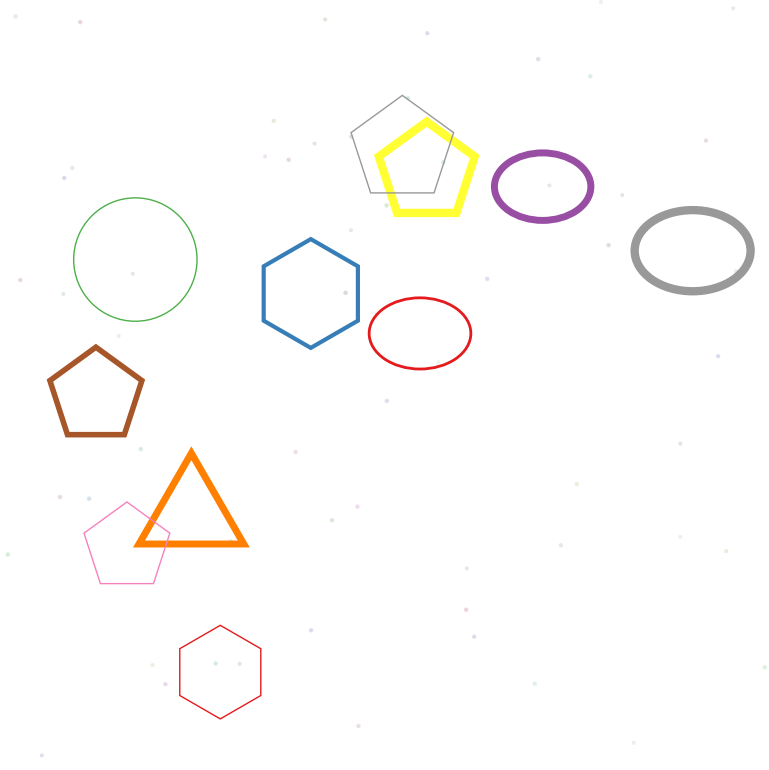[{"shape": "oval", "thickness": 1, "radius": 0.33, "center": [0.545, 0.567]}, {"shape": "hexagon", "thickness": 0.5, "radius": 0.3, "center": [0.286, 0.127]}, {"shape": "hexagon", "thickness": 1.5, "radius": 0.35, "center": [0.404, 0.619]}, {"shape": "circle", "thickness": 0.5, "radius": 0.4, "center": [0.176, 0.663]}, {"shape": "oval", "thickness": 2.5, "radius": 0.31, "center": [0.705, 0.758]}, {"shape": "triangle", "thickness": 2.5, "radius": 0.39, "center": [0.249, 0.333]}, {"shape": "pentagon", "thickness": 3, "radius": 0.33, "center": [0.554, 0.776]}, {"shape": "pentagon", "thickness": 2, "radius": 0.31, "center": [0.125, 0.486]}, {"shape": "pentagon", "thickness": 0.5, "radius": 0.29, "center": [0.165, 0.289]}, {"shape": "oval", "thickness": 3, "radius": 0.38, "center": [0.9, 0.674]}, {"shape": "pentagon", "thickness": 0.5, "radius": 0.35, "center": [0.523, 0.806]}]